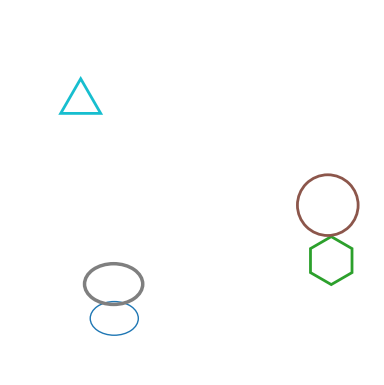[{"shape": "oval", "thickness": 1, "radius": 0.31, "center": [0.297, 0.173]}, {"shape": "hexagon", "thickness": 2, "radius": 0.31, "center": [0.86, 0.323]}, {"shape": "circle", "thickness": 2, "radius": 0.39, "center": [0.851, 0.467]}, {"shape": "oval", "thickness": 2.5, "radius": 0.38, "center": [0.295, 0.262]}, {"shape": "triangle", "thickness": 2, "radius": 0.3, "center": [0.21, 0.735]}]